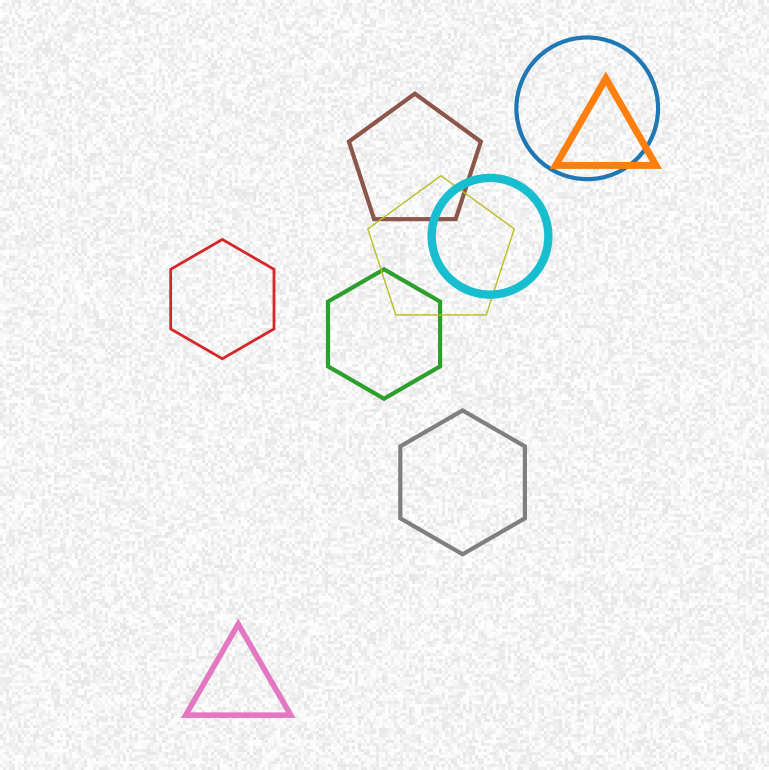[{"shape": "circle", "thickness": 1.5, "radius": 0.46, "center": [0.763, 0.859]}, {"shape": "triangle", "thickness": 2.5, "radius": 0.38, "center": [0.787, 0.823]}, {"shape": "hexagon", "thickness": 1.5, "radius": 0.42, "center": [0.499, 0.566]}, {"shape": "hexagon", "thickness": 1, "radius": 0.39, "center": [0.289, 0.612]}, {"shape": "pentagon", "thickness": 1.5, "radius": 0.45, "center": [0.539, 0.788]}, {"shape": "triangle", "thickness": 2, "radius": 0.39, "center": [0.309, 0.111]}, {"shape": "hexagon", "thickness": 1.5, "radius": 0.47, "center": [0.601, 0.374]}, {"shape": "pentagon", "thickness": 0.5, "radius": 0.5, "center": [0.573, 0.672]}, {"shape": "circle", "thickness": 3, "radius": 0.38, "center": [0.636, 0.693]}]